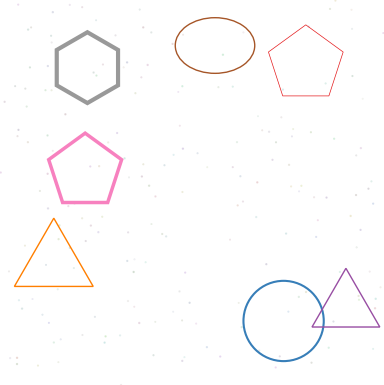[{"shape": "pentagon", "thickness": 0.5, "radius": 0.51, "center": [0.794, 0.833]}, {"shape": "circle", "thickness": 1.5, "radius": 0.52, "center": [0.737, 0.166]}, {"shape": "triangle", "thickness": 1, "radius": 0.51, "center": [0.898, 0.201]}, {"shape": "triangle", "thickness": 1, "radius": 0.59, "center": [0.14, 0.315]}, {"shape": "oval", "thickness": 1, "radius": 0.52, "center": [0.558, 0.882]}, {"shape": "pentagon", "thickness": 2.5, "radius": 0.5, "center": [0.221, 0.555]}, {"shape": "hexagon", "thickness": 3, "radius": 0.46, "center": [0.227, 0.824]}]